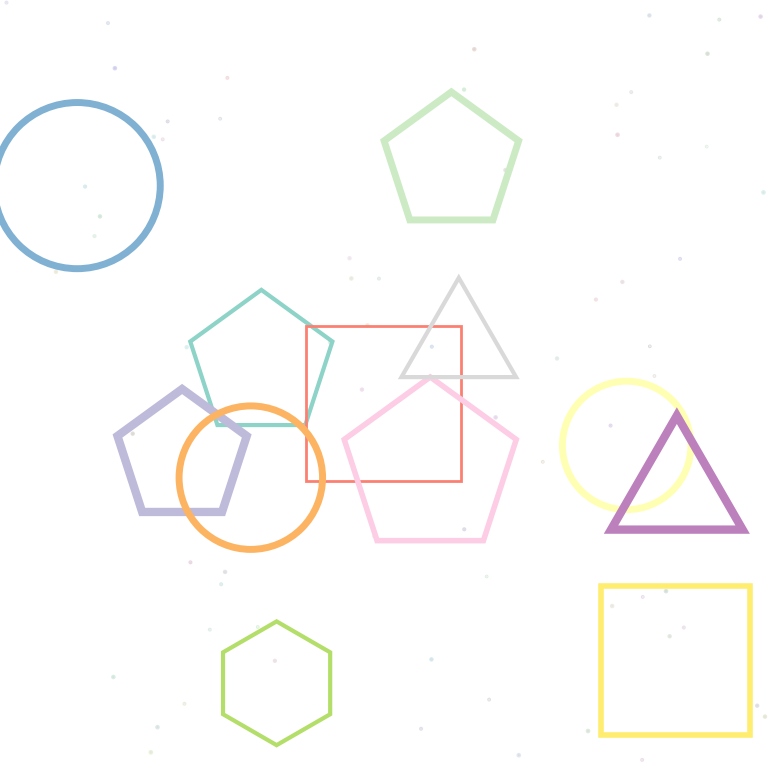[{"shape": "pentagon", "thickness": 1.5, "radius": 0.49, "center": [0.339, 0.526]}, {"shape": "circle", "thickness": 2.5, "radius": 0.42, "center": [0.814, 0.422]}, {"shape": "pentagon", "thickness": 3, "radius": 0.44, "center": [0.237, 0.407]}, {"shape": "square", "thickness": 1, "radius": 0.5, "center": [0.498, 0.476]}, {"shape": "circle", "thickness": 2.5, "radius": 0.54, "center": [0.1, 0.759]}, {"shape": "circle", "thickness": 2.5, "radius": 0.47, "center": [0.326, 0.38]}, {"shape": "hexagon", "thickness": 1.5, "radius": 0.4, "center": [0.359, 0.113]}, {"shape": "pentagon", "thickness": 2, "radius": 0.59, "center": [0.559, 0.393]}, {"shape": "triangle", "thickness": 1.5, "radius": 0.43, "center": [0.596, 0.553]}, {"shape": "triangle", "thickness": 3, "radius": 0.49, "center": [0.879, 0.362]}, {"shape": "pentagon", "thickness": 2.5, "radius": 0.46, "center": [0.586, 0.789]}, {"shape": "square", "thickness": 2, "radius": 0.48, "center": [0.878, 0.142]}]